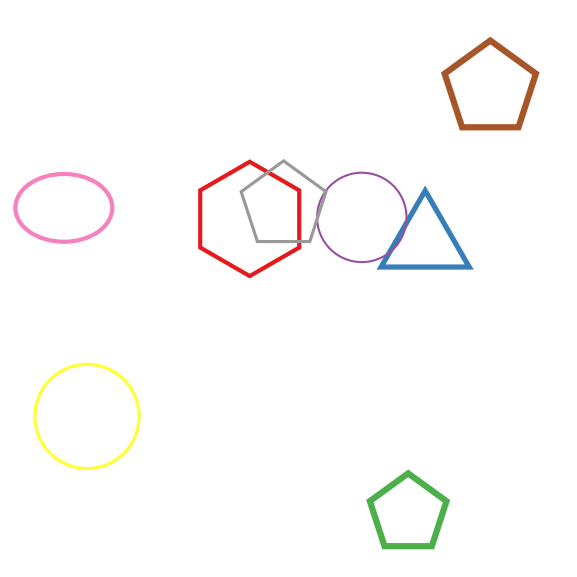[{"shape": "hexagon", "thickness": 2, "radius": 0.49, "center": [0.432, 0.62]}, {"shape": "triangle", "thickness": 2.5, "radius": 0.44, "center": [0.736, 0.581]}, {"shape": "pentagon", "thickness": 3, "radius": 0.35, "center": [0.707, 0.11]}, {"shape": "circle", "thickness": 1, "radius": 0.39, "center": [0.627, 0.623]}, {"shape": "circle", "thickness": 1.5, "radius": 0.45, "center": [0.151, 0.278]}, {"shape": "pentagon", "thickness": 3, "radius": 0.42, "center": [0.849, 0.846]}, {"shape": "oval", "thickness": 2, "radius": 0.42, "center": [0.111, 0.639]}, {"shape": "pentagon", "thickness": 1.5, "radius": 0.39, "center": [0.491, 0.643]}]